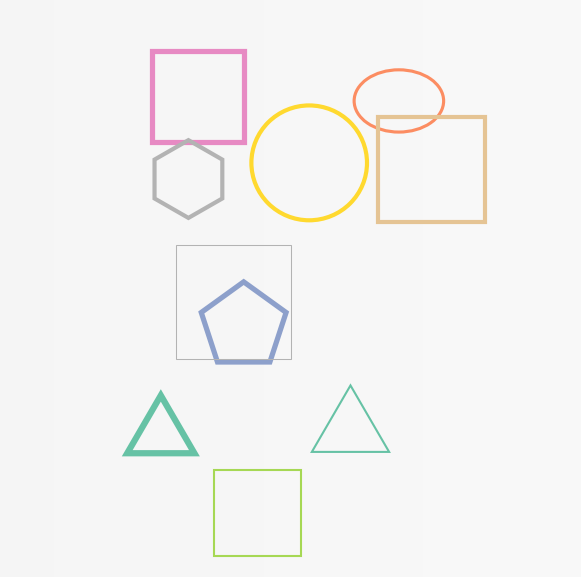[{"shape": "triangle", "thickness": 1, "radius": 0.38, "center": [0.603, 0.255]}, {"shape": "triangle", "thickness": 3, "radius": 0.33, "center": [0.277, 0.248]}, {"shape": "oval", "thickness": 1.5, "radius": 0.38, "center": [0.686, 0.824]}, {"shape": "pentagon", "thickness": 2.5, "radius": 0.38, "center": [0.419, 0.434]}, {"shape": "square", "thickness": 2.5, "radius": 0.4, "center": [0.341, 0.832]}, {"shape": "square", "thickness": 1, "radius": 0.37, "center": [0.443, 0.11]}, {"shape": "circle", "thickness": 2, "radius": 0.5, "center": [0.532, 0.717]}, {"shape": "square", "thickness": 2, "radius": 0.46, "center": [0.742, 0.706]}, {"shape": "square", "thickness": 0.5, "radius": 0.49, "center": [0.401, 0.476]}, {"shape": "hexagon", "thickness": 2, "radius": 0.34, "center": [0.324, 0.689]}]